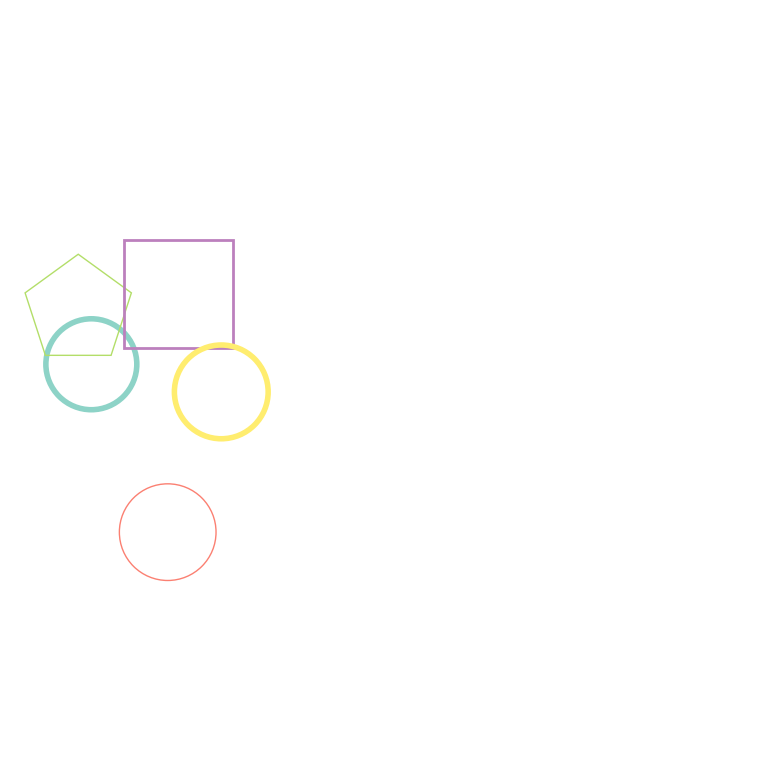[{"shape": "circle", "thickness": 2, "radius": 0.3, "center": [0.119, 0.527]}, {"shape": "circle", "thickness": 0.5, "radius": 0.31, "center": [0.218, 0.309]}, {"shape": "pentagon", "thickness": 0.5, "radius": 0.36, "center": [0.102, 0.597]}, {"shape": "square", "thickness": 1, "radius": 0.35, "center": [0.232, 0.618]}, {"shape": "circle", "thickness": 2, "radius": 0.3, "center": [0.287, 0.491]}]